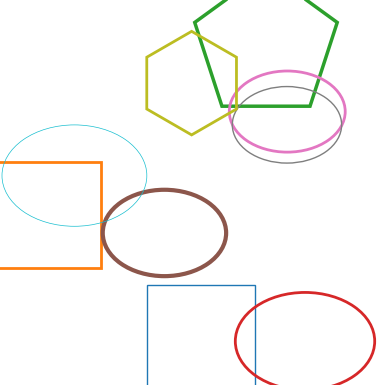[{"shape": "square", "thickness": 1, "radius": 0.7, "center": [0.522, 0.119]}, {"shape": "square", "thickness": 2, "radius": 0.69, "center": [0.125, 0.443]}, {"shape": "pentagon", "thickness": 2.5, "radius": 0.97, "center": [0.691, 0.882]}, {"shape": "oval", "thickness": 2, "radius": 0.91, "center": [0.792, 0.114]}, {"shape": "oval", "thickness": 3, "radius": 0.8, "center": [0.427, 0.395]}, {"shape": "oval", "thickness": 2, "radius": 0.75, "center": [0.746, 0.71]}, {"shape": "oval", "thickness": 1, "radius": 0.71, "center": [0.745, 0.676]}, {"shape": "hexagon", "thickness": 2, "radius": 0.67, "center": [0.498, 0.784]}, {"shape": "oval", "thickness": 0.5, "radius": 0.94, "center": [0.193, 0.544]}]